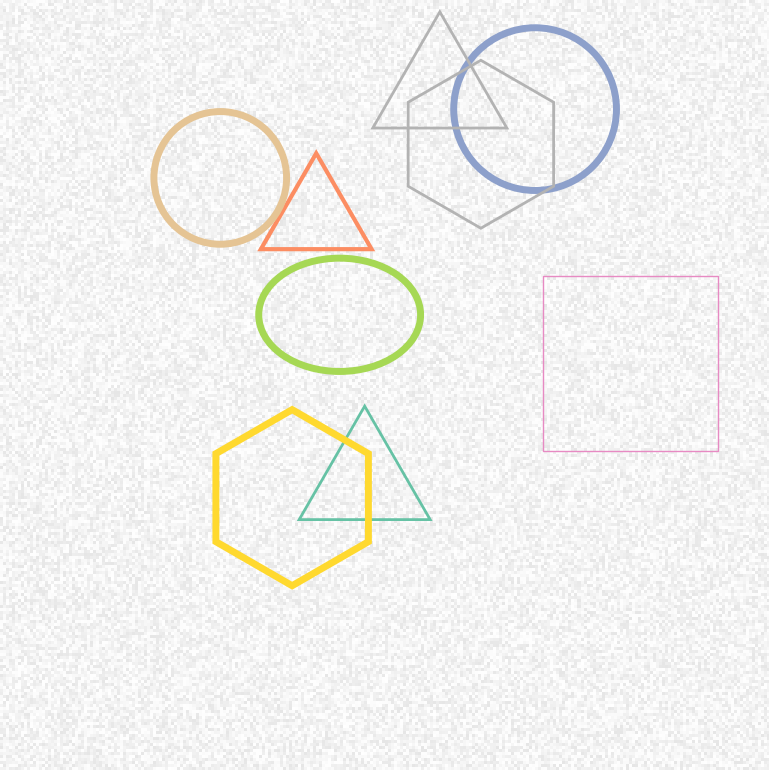[{"shape": "triangle", "thickness": 1, "radius": 0.49, "center": [0.474, 0.374]}, {"shape": "triangle", "thickness": 1.5, "radius": 0.42, "center": [0.411, 0.718]}, {"shape": "circle", "thickness": 2.5, "radius": 0.53, "center": [0.695, 0.858]}, {"shape": "square", "thickness": 0.5, "radius": 0.57, "center": [0.819, 0.528]}, {"shape": "oval", "thickness": 2.5, "radius": 0.53, "center": [0.441, 0.591]}, {"shape": "hexagon", "thickness": 2.5, "radius": 0.57, "center": [0.379, 0.354]}, {"shape": "circle", "thickness": 2.5, "radius": 0.43, "center": [0.286, 0.769]}, {"shape": "hexagon", "thickness": 1, "radius": 0.55, "center": [0.625, 0.813]}, {"shape": "triangle", "thickness": 1, "radius": 0.5, "center": [0.571, 0.884]}]